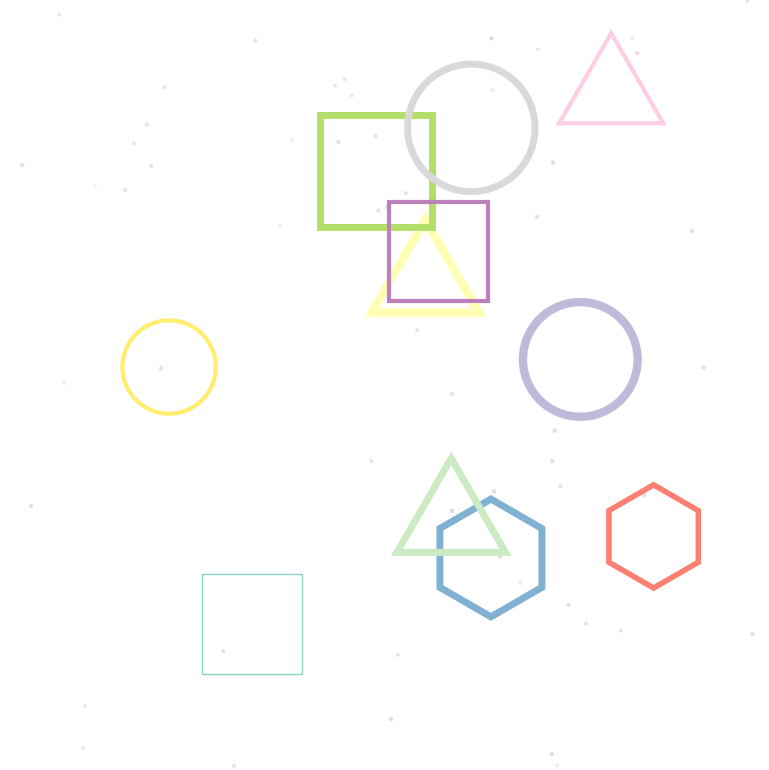[{"shape": "square", "thickness": 0.5, "radius": 0.33, "center": [0.327, 0.189]}, {"shape": "triangle", "thickness": 3, "radius": 0.4, "center": [0.552, 0.634]}, {"shape": "circle", "thickness": 3, "radius": 0.37, "center": [0.754, 0.533]}, {"shape": "hexagon", "thickness": 2, "radius": 0.34, "center": [0.849, 0.303]}, {"shape": "hexagon", "thickness": 2.5, "radius": 0.38, "center": [0.638, 0.275]}, {"shape": "square", "thickness": 2.5, "radius": 0.36, "center": [0.488, 0.778]}, {"shape": "triangle", "thickness": 1.5, "radius": 0.39, "center": [0.794, 0.879]}, {"shape": "circle", "thickness": 2.5, "radius": 0.41, "center": [0.612, 0.834]}, {"shape": "square", "thickness": 1.5, "radius": 0.32, "center": [0.57, 0.673]}, {"shape": "triangle", "thickness": 2.5, "radius": 0.41, "center": [0.586, 0.323]}, {"shape": "circle", "thickness": 1.5, "radius": 0.3, "center": [0.22, 0.523]}]